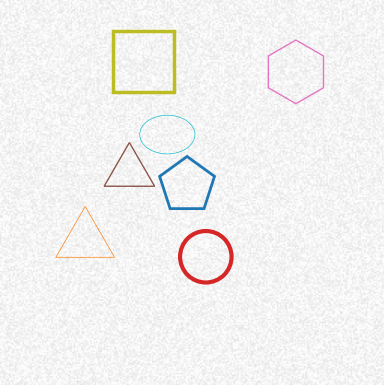[{"shape": "pentagon", "thickness": 2, "radius": 0.37, "center": [0.486, 0.519]}, {"shape": "triangle", "thickness": 0.5, "radius": 0.44, "center": [0.221, 0.376]}, {"shape": "circle", "thickness": 3, "radius": 0.33, "center": [0.535, 0.333]}, {"shape": "triangle", "thickness": 1, "radius": 0.38, "center": [0.336, 0.554]}, {"shape": "hexagon", "thickness": 1, "radius": 0.41, "center": [0.769, 0.813]}, {"shape": "square", "thickness": 2.5, "radius": 0.4, "center": [0.374, 0.841]}, {"shape": "oval", "thickness": 0.5, "radius": 0.36, "center": [0.435, 0.65]}]